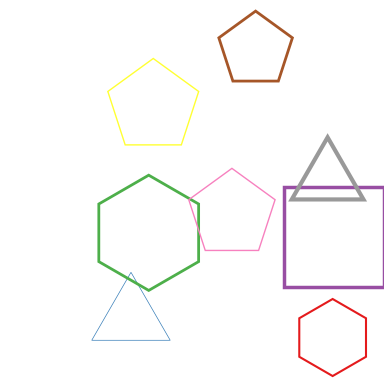[{"shape": "hexagon", "thickness": 1.5, "radius": 0.5, "center": [0.864, 0.123]}, {"shape": "triangle", "thickness": 0.5, "radius": 0.59, "center": [0.34, 0.175]}, {"shape": "hexagon", "thickness": 2, "radius": 0.75, "center": [0.386, 0.395]}, {"shape": "square", "thickness": 2.5, "radius": 0.65, "center": [0.867, 0.385]}, {"shape": "pentagon", "thickness": 1, "radius": 0.62, "center": [0.398, 0.724]}, {"shape": "pentagon", "thickness": 2, "radius": 0.5, "center": [0.664, 0.871]}, {"shape": "pentagon", "thickness": 1, "radius": 0.59, "center": [0.602, 0.445]}, {"shape": "triangle", "thickness": 3, "radius": 0.54, "center": [0.851, 0.536]}]